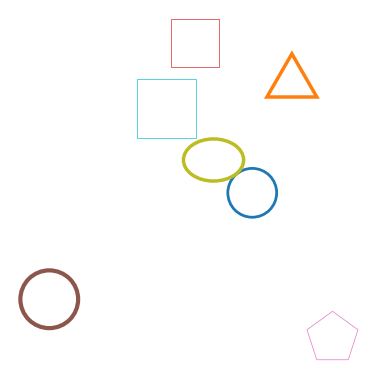[{"shape": "circle", "thickness": 2, "radius": 0.32, "center": [0.655, 0.499]}, {"shape": "triangle", "thickness": 2.5, "radius": 0.37, "center": [0.758, 0.785]}, {"shape": "square", "thickness": 0.5, "radius": 0.31, "center": [0.507, 0.889]}, {"shape": "circle", "thickness": 3, "radius": 0.38, "center": [0.128, 0.223]}, {"shape": "pentagon", "thickness": 0.5, "radius": 0.35, "center": [0.864, 0.122]}, {"shape": "oval", "thickness": 2.5, "radius": 0.39, "center": [0.555, 0.584]}, {"shape": "square", "thickness": 0.5, "radius": 0.38, "center": [0.433, 0.718]}]